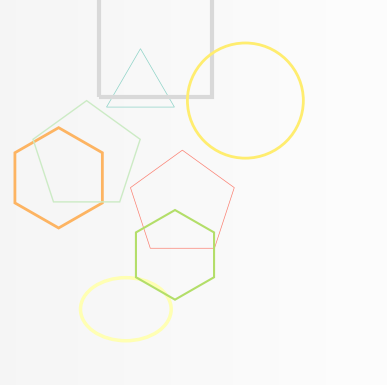[{"shape": "triangle", "thickness": 0.5, "radius": 0.51, "center": [0.362, 0.772]}, {"shape": "oval", "thickness": 2.5, "radius": 0.59, "center": [0.325, 0.197]}, {"shape": "pentagon", "thickness": 0.5, "radius": 0.7, "center": [0.471, 0.469]}, {"shape": "hexagon", "thickness": 2, "radius": 0.65, "center": [0.151, 0.538]}, {"shape": "hexagon", "thickness": 1.5, "radius": 0.58, "center": [0.452, 0.338]}, {"shape": "square", "thickness": 3, "radius": 0.73, "center": [0.401, 0.894]}, {"shape": "pentagon", "thickness": 1, "radius": 0.73, "center": [0.224, 0.593]}, {"shape": "circle", "thickness": 2, "radius": 0.75, "center": [0.633, 0.739]}]